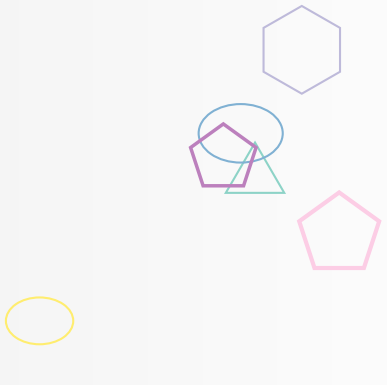[{"shape": "triangle", "thickness": 1.5, "radius": 0.44, "center": [0.658, 0.543]}, {"shape": "hexagon", "thickness": 1.5, "radius": 0.57, "center": [0.779, 0.871]}, {"shape": "oval", "thickness": 1.5, "radius": 0.54, "center": [0.621, 0.654]}, {"shape": "pentagon", "thickness": 3, "radius": 0.54, "center": [0.875, 0.392]}, {"shape": "pentagon", "thickness": 2.5, "radius": 0.44, "center": [0.576, 0.589]}, {"shape": "oval", "thickness": 1.5, "radius": 0.43, "center": [0.102, 0.167]}]